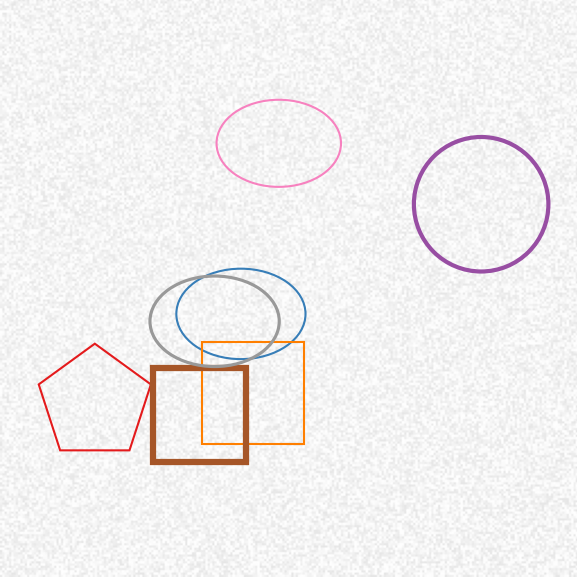[{"shape": "pentagon", "thickness": 1, "radius": 0.51, "center": [0.164, 0.302]}, {"shape": "oval", "thickness": 1, "radius": 0.56, "center": [0.417, 0.456]}, {"shape": "circle", "thickness": 2, "radius": 0.58, "center": [0.833, 0.645]}, {"shape": "square", "thickness": 1, "radius": 0.44, "center": [0.438, 0.319]}, {"shape": "square", "thickness": 3, "radius": 0.4, "center": [0.345, 0.28]}, {"shape": "oval", "thickness": 1, "radius": 0.54, "center": [0.483, 0.751]}, {"shape": "oval", "thickness": 1.5, "radius": 0.56, "center": [0.372, 0.443]}]